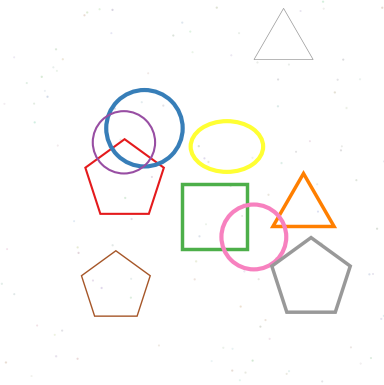[{"shape": "pentagon", "thickness": 1.5, "radius": 0.54, "center": [0.324, 0.531]}, {"shape": "circle", "thickness": 3, "radius": 0.5, "center": [0.375, 0.667]}, {"shape": "square", "thickness": 2.5, "radius": 0.42, "center": [0.557, 0.437]}, {"shape": "circle", "thickness": 1.5, "radius": 0.4, "center": [0.322, 0.63]}, {"shape": "triangle", "thickness": 2.5, "radius": 0.46, "center": [0.788, 0.458]}, {"shape": "oval", "thickness": 3, "radius": 0.47, "center": [0.589, 0.619]}, {"shape": "pentagon", "thickness": 1, "radius": 0.47, "center": [0.301, 0.255]}, {"shape": "circle", "thickness": 3, "radius": 0.42, "center": [0.659, 0.385]}, {"shape": "pentagon", "thickness": 2.5, "radius": 0.54, "center": [0.808, 0.276]}, {"shape": "triangle", "thickness": 0.5, "radius": 0.44, "center": [0.737, 0.89]}]